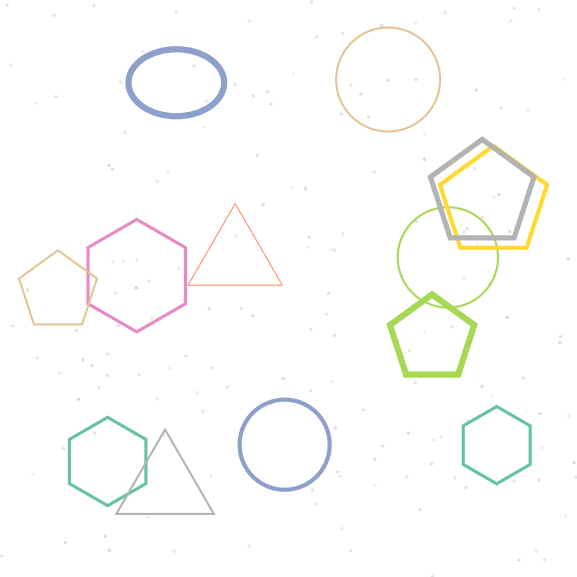[{"shape": "hexagon", "thickness": 1.5, "radius": 0.38, "center": [0.186, 0.2]}, {"shape": "hexagon", "thickness": 1.5, "radius": 0.33, "center": [0.86, 0.228]}, {"shape": "triangle", "thickness": 0.5, "radius": 0.47, "center": [0.407, 0.552]}, {"shape": "circle", "thickness": 2, "radius": 0.39, "center": [0.493, 0.229]}, {"shape": "oval", "thickness": 3, "radius": 0.41, "center": [0.305, 0.856]}, {"shape": "hexagon", "thickness": 1.5, "radius": 0.49, "center": [0.237, 0.522]}, {"shape": "circle", "thickness": 1, "radius": 0.43, "center": [0.776, 0.553]}, {"shape": "pentagon", "thickness": 3, "radius": 0.38, "center": [0.748, 0.413]}, {"shape": "pentagon", "thickness": 2, "radius": 0.49, "center": [0.855, 0.649]}, {"shape": "circle", "thickness": 1, "radius": 0.45, "center": [0.672, 0.861]}, {"shape": "pentagon", "thickness": 1, "radius": 0.35, "center": [0.1, 0.495]}, {"shape": "pentagon", "thickness": 2.5, "radius": 0.47, "center": [0.835, 0.663]}, {"shape": "triangle", "thickness": 1, "radius": 0.49, "center": [0.286, 0.158]}]